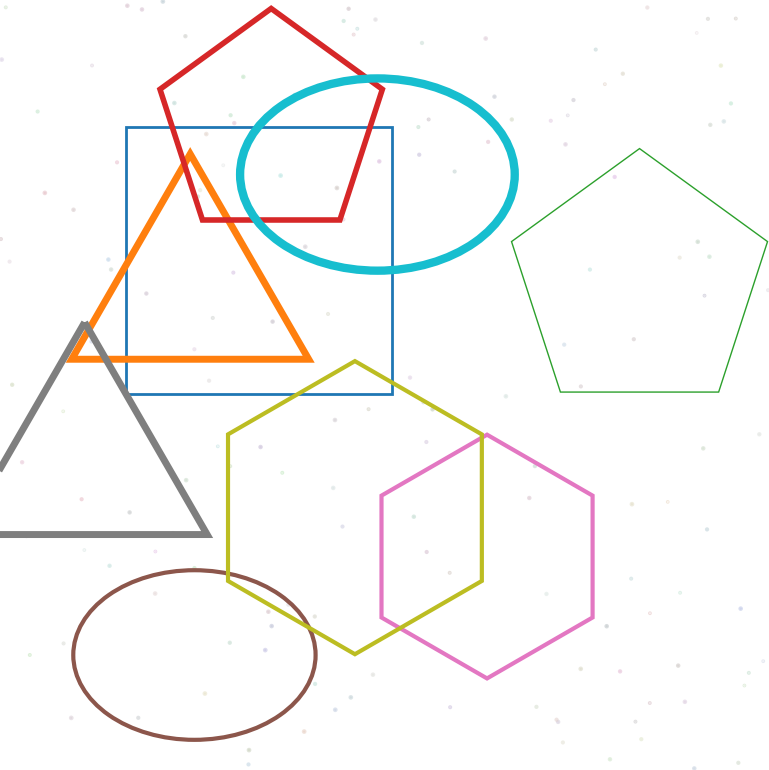[{"shape": "square", "thickness": 1, "radius": 0.86, "center": [0.336, 0.662]}, {"shape": "triangle", "thickness": 2.5, "radius": 0.89, "center": [0.247, 0.622]}, {"shape": "pentagon", "thickness": 0.5, "radius": 0.87, "center": [0.831, 0.632]}, {"shape": "pentagon", "thickness": 2, "radius": 0.76, "center": [0.352, 0.837]}, {"shape": "oval", "thickness": 1.5, "radius": 0.79, "center": [0.253, 0.149]}, {"shape": "hexagon", "thickness": 1.5, "radius": 0.79, "center": [0.633, 0.277]}, {"shape": "triangle", "thickness": 2.5, "radius": 0.92, "center": [0.11, 0.398]}, {"shape": "hexagon", "thickness": 1.5, "radius": 0.95, "center": [0.461, 0.341]}, {"shape": "oval", "thickness": 3, "radius": 0.89, "center": [0.49, 0.773]}]